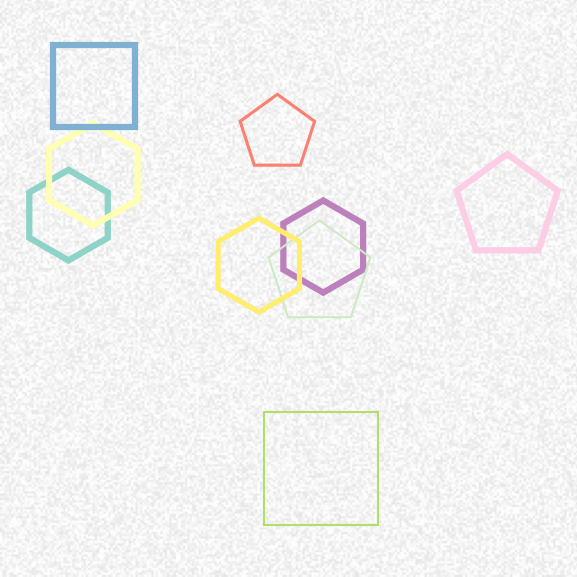[{"shape": "hexagon", "thickness": 3, "radius": 0.39, "center": [0.119, 0.627]}, {"shape": "hexagon", "thickness": 3, "radius": 0.44, "center": [0.162, 0.697]}, {"shape": "pentagon", "thickness": 1.5, "radius": 0.34, "center": [0.48, 0.768]}, {"shape": "square", "thickness": 3, "radius": 0.35, "center": [0.162, 0.851]}, {"shape": "square", "thickness": 1, "radius": 0.49, "center": [0.556, 0.188]}, {"shape": "pentagon", "thickness": 3, "radius": 0.46, "center": [0.878, 0.64]}, {"shape": "hexagon", "thickness": 3, "radius": 0.4, "center": [0.56, 0.572]}, {"shape": "pentagon", "thickness": 1, "radius": 0.46, "center": [0.553, 0.525]}, {"shape": "hexagon", "thickness": 2.5, "radius": 0.41, "center": [0.448, 0.54]}]